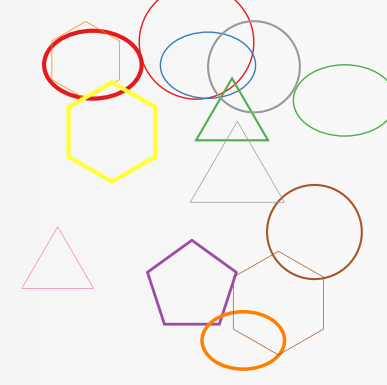[{"shape": "circle", "thickness": 1, "radius": 0.74, "center": [0.507, 0.89]}, {"shape": "oval", "thickness": 3, "radius": 0.63, "center": [0.24, 0.832]}, {"shape": "oval", "thickness": 1, "radius": 0.61, "center": [0.537, 0.831]}, {"shape": "triangle", "thickness": 1.5, "radius": 0.54, "center": [0.599, 0.689]}, {"shape": "oval", "thickness": 1, "radius": 0.66, "center": [0.889, 0.739]}, {"shape": "pentagon", "thickness": 2, "radius": 0.6, "center": [0.495, 0.255]}, {"shape": "oval", "thickness": 2.5, "radius": 0.53, "center": [0.628, 0.116]}, {"shape": "hexagon", "thickness": 0.5, "radius": 0.5, "center": [0.221, 0.844]}, {"shape": "hexagon", "thickness": 3, "radius": 0.64, "center": [0.289, 0.657]}, {"shape": "hexagon", "thickness": 0.5, "radius": 0.67, "center": [0.719, 0.213]}, {"shape": "circle", "thickness": 1.5, "radius": 0.61, "center": [0.811, 0.397]}, {"shape": "triangle", "thickness": 0.5, "radius": 0.54, "center": [0.149, 0.304]}, {"shape": "circle", "thickness": 1.5, "radius": 0.59, "center": [0.655, 0.827]}, {"shape": "triangle", "thickness": 0.5, "radius": 0.7, "center": [0.613, 0.545]}]